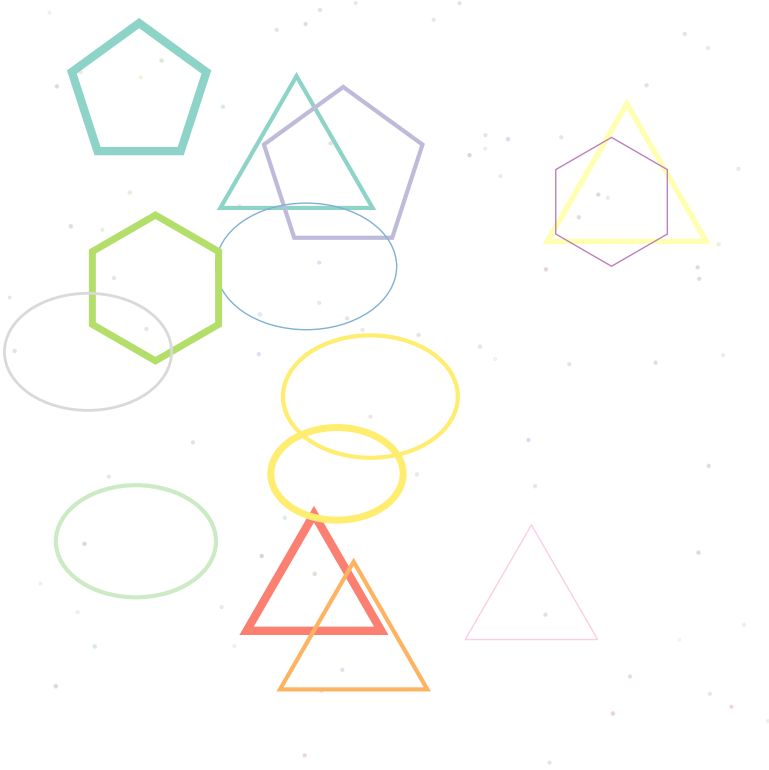[{"shape": "pentagon", "thickness": 3, "radius": 0.46, "center": [0.181, 0.878]}, {"shape": "triangle", "thickness": 1.5, "radius": 0.57, "center": [0.385, 0.787]}, {"shape": "triangle", "thickness": 2, "radius": 0.6, "center": [0.814, 0.746]}, {"shape": "pentagon", "thickness": 1.5, "radius": 0.54, "center": [0.446, 0.779]}, {"shape": "triangle", "thickness": 3, "radius": 0.5, "center": [0.408, 0.231]}, {"shape": "oval", "thickness": 0.5, "radius": 0.59, "center": [0.398, 0.654]}, {"shape": "triangle", "thickness": 1.5, "radius": 0.55, "center": [0.459, 0.16]}, {"shape": "hexagon", "thickness": 2.5, "radius": 0.47, "center": [0.202, 0.626]}, {"shape": "triangle", "thickness": 0.5, "radius": 0.5, "center": [0.69, 0.219]}, {"shape": "oval", "thickness": 1, "radius": 0.54, "center": [0.114, 0.543]}, {"shape": "hexagon", "thickness": 0.5, "radius": 0.42, "center": [0.794, 0.738]}, {"shape": "oval", "thickness": 1.5, "radius": 0.52, "center": [0.177, 0.297]}, {"shape": "oval", "thickness": 1.5, "radius": 0.57, "center": [0.481, 0.485]}, {"shape": "oval", "thickness": 2.5, "radius": 0.43, "center": [0.438, 0.385]}]